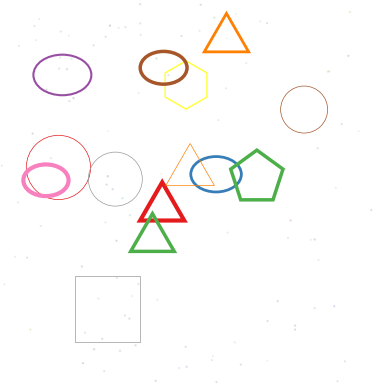[{"shape": "triangle", "thickness": 3, "radius": 0.33, "center": [0.421, 0.46]}, {"shape": "circle", "thickness": 0.5, "radius": 0.42, "center": [0.152, 0.565]}, {"shape": "oval", "thickness": 2, "radius": 0.33, "center": [0.561, 0.547]}, {"shape": "triangle", "thickness": 2.5, "radius": 0.33, "center": [0.396, 0.38]}, {"shape": "pentagon", "thickness": 2.5, "radius": 0.36, "center": [0.667, 0.539]}, {"shape": "oval", "thickness": 1.5, "radius": 0.38, "center": [0.162, 0.805]}, {"shape": "triangle", "thickness": 0.5, "radius": 0.36, "center": [0.494, 0.554]}, {"shape": "triangle", "thickness": 2, "radius": 0.33, "center": [0.588, 0.899]}, {"shape": "hexagon", "thickness": 1, "radius": 0.31, "center": [0.483, 0.779]}, {"shape": "circle", "thickness": 0.5, "radius": 0.31, "center": [0.79, 0.715]}, {"shape": "oval", "thickness": 2.5, "radius": 0.3, "center": [0.425, 0.824]}, {"shape": "oval", "thickness": 3, "radius": 0.29, "center": [0.119, 0.532]}, {"shape": "circle", "thickness": 0.5, "radius": 0.35, "center": [0.3, 0.535]}, {"shape": "square", "thickness": 0.5, "radius": 0.42, "center": [0.28, 0.197]}]